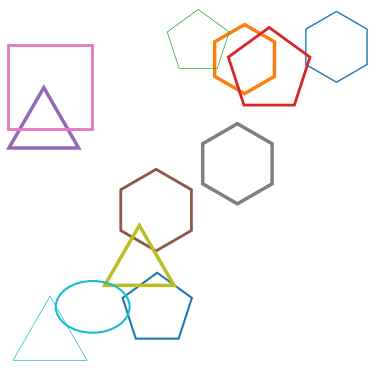[{"shape": "pentagon", "thickness": 1.5, "radius": 0.47, "center": [0.408, 0.197]}, {"shape": "hexagon", "thickness": 1, "radius": 0.46, "center": [0.874, 0.878]}, {"shape": "hexagon", "thickness": 2.5, "radius": 0.45, "center": [0.635, 0.846]}, {"shape": "pentagon", "thickness": 0.5, "radius": 0.42, "center": [0.515, 0.891]}, {"shape": "pentagon", "thickness": 2, "radius": 0.56, "center": [0.699, 0.817]}, {"shape": "triangle", "thickness": 2.5, "radius": 0.52, "center": [0.114, 0.668]}, {"shape": "hexagon", "thickness": 2, "radius": 0.53, "center": [0.405, 0.454]}, {"shape": "square", "thickness": 2, "radius": 0.55, "center": [0.131, 0.775]}, {"shape": "hexagon", "thickness": 2.5, "radius": 0.52, "center": [0.617, 0.575]}, {"shape": "triangle", "thickness": 2.5, "radius": 0.52, "center": [0.362, 0.311]}, {"shape": "triangle", "thickness": 0.5, "radius": 0.56, "center": [0.13, 0.12]}, {"shape": "oval", "thickness": 1.5, "radius": 0.48, "center": [0.241, 0.203]}]